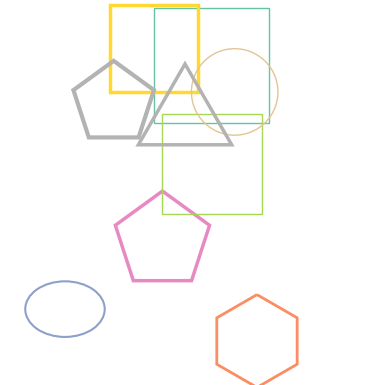[{"shape": "square", "thickness": 1, "radius": 0.75, "center": [0.55, 0.83]}, {"shape": "hexagon", "thickness": 2, "radius": 0.6, "center": [0.667, 0.114]}, {"shape": "oval", "thickness": 1.5, "radius": 0.52, "center": [0.169, 0.197]}, {"shape": "pentagon", "thickness": 2.5, "radius": 0.64, "center": [0.422, 0.375]}, {"shape": "square", "thickness": 1, "radius": 0.65, "center": [0.55, 0.573]}, {"shape": "square", "thickness": 2.5, "radius": 0.57, "center": [0.4, 0.874]}, {"shape": "circle", "thickness": 1, "radius": 0.56, "center": [0.61, 0.761]}, {"shape": "pentagon", "thickness": 3, "radius": 0.55, "center": [0.295, 0.732]}, {"shape": "triangle", "thickness": 2.5, "radius": 0.7, "center": [0.481, 0.694]}]